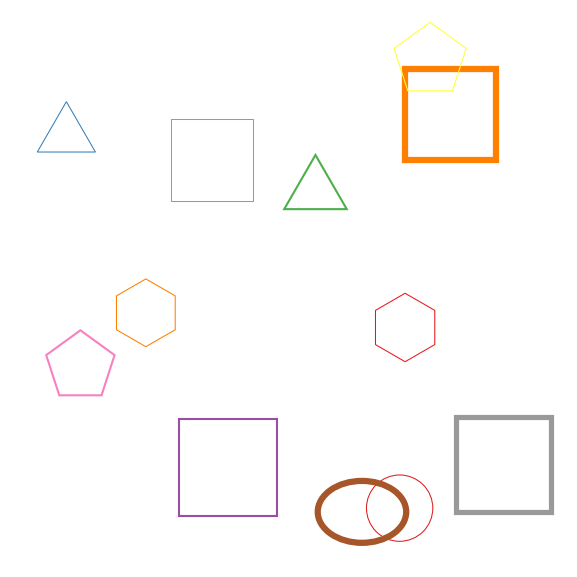[{"shape": "hexagon", "thickness": 0.5, "radius": 0.3, "center": [0.702, 0.432]}, {"shape": "circle", "thickness": 0.5, "radius": 0.29, "center": [0.692, 0.119]}, {"shape": "triangle", "thickness": 0.5, "radius": 0.29, "center": [0.115, 0.765]}, {"shape": "triangle", "thickness": 1, "radius": 0.31, "center": [0.546, 0.668]}, {"shape": "square", "thickness": 1, "radius": 0.42, "center": [0.394, 0.19]}, {"shape": "square", "thickness": 3, "radius": 0.39, "center": [0.78, 0.801]}, {"shape": "hexagon", "thickness": 0.5, "radius": 0.29, "center": [0.253, 0.457]}, {"shape": "pentagon", "thickness": 0.5, "radius": 0.33, "center": [0.745, 0.895]}, {"shape": "oval", "thickness": 3, "radius": 0.38, "center": [0.627, 0.113]}, {"shape": "pentagon", "thickness": 1, "radius": 0.31, "center": [0.139, 0.365]}, {"shape": "square", "thickness": 2.5, "radius": 0.41, "center": [0.871, 0.195]}, {"shape": "square", "thickness": 0.5, "radius": 0.35, "center": [0.367, 0.722]}]